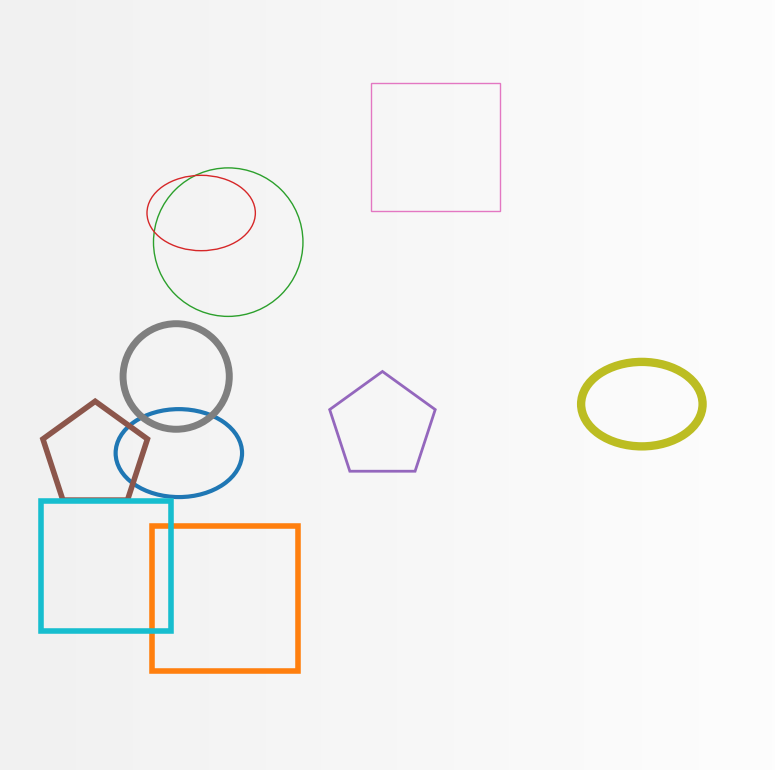[{"shape": "oval", "thickness": 1.5, "radius": 0.41, "center": [0.231, 0.412]}, {"shape": "square", "thickness": 2, "radius": 0.47, "center": [0.29, 0.223]}, {"shape": "circle", "thickness": 0.5, "radius": 0.48, "center": [0.294, 0.686]}, {"shape": "oval", "thickness": 0.5, "radius": 0.35, "center": [0.26, 0.723]}, {"shape": "pentagon", "thickness": 1, "radius": 0.36, "center": [0.493, 0.446]}, {"shape": "pentagon", "thickness": 2, "radius": 0.35, "center": [0.123, 0.408]}, {"shape": "square", "thickness": 0.5, "radius": 0.42, "center": [0.562, 0.809]}, {"shape": "circle", "thickness": 2.5, "radius": 0.34, "center": [0.227, 0.511]}, {"shape": "oval", "thickness": 3, "radius": 0.39, "center": [0.828, 0.475]}, {"shape": "square", "thickness": 2, "radius": 0.42, "center": [0.137, 0.265]}]